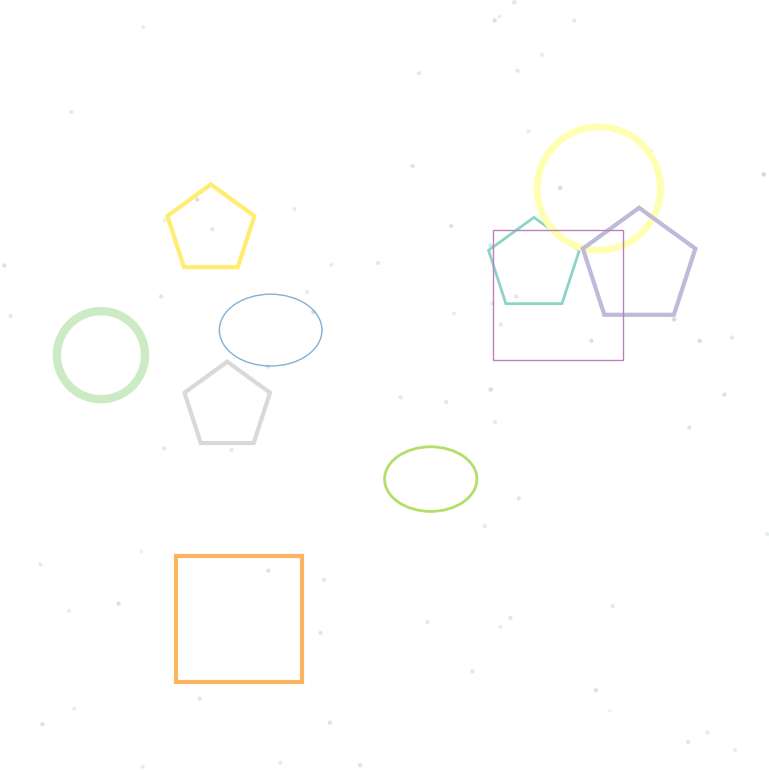[{"shape": "pentagon", "thickness": 1, "radius": 0.31, "center": [0.693, 0.656]}, {"shape": "circle", "thickness": 2.5, "radius": 0.4, "center": [0.778, 0.755]}, {"shape": "pentagon", "thickness": 1.5, "radius": 0.38, "center": [0.83, 0.653]}, {"shape": "oval", "thickness": 0.5, "radius": 0.33, "center": [0.352, 0.571]}, {"shape": "square", "thickness": 1.5, "radius": 0.41, "center": [0.31, 0.196]}, {"shape": "oval", "thickness": 1, "radius": 0.3, "center": [0.559, 0.378]}, {"shape": "pentagon", "thickness": 1.5, "radius": 0.29, "center": [0.295, 0.472]}, {"shape": "square", "thickness": 0.5, "radius": 0.42, "center": [0.724, 0.617]}, {"shape": "circle", "thickness": 3, "radius": 0.29, "center": [0.131, 0.539]}, {"shape": "pentagon", "thickness": 1.5, "radius": 0.3, "center": [0.274, 0.701]}]